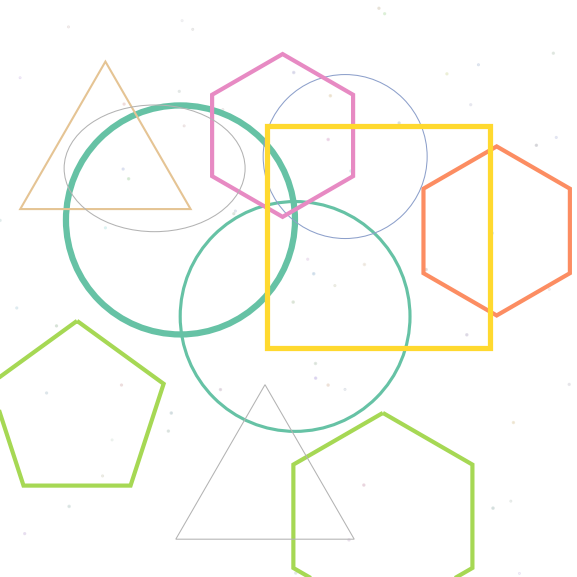[{"shape": "circle", "thickness": 3, "radius": 0.99, "center": [0.313, 0.618]}, {"shape": "circle", "thickness": 1.5, "radius": 0.99, "center": [0.511, 0.451]}, {"shape": "hexagon", "thickness": 2, "radius": 0.73, "center": [0.86, 0.599]}, {"shape": "circle", "thickness": 0.5, "radius": 0.71, "center": [0.598, 0.728]}, {"shape": "hexagon", "thickness": 2, "radius": 0.7, "center": [0.489, 0.765]}, {"shape": "hexagon", "thickness": 2, "radius": 0.9, "center": [0.663, 0.105]}, {"shape": "pentagon", "thickness": 2, "radius": 0.79, "center": [0.133, 0.286]}, {"shape": "square", "thickness": 2.5, "radius": 0.96, "center": [0.655, 0.589]}, {"shape": "triangle", "thickness": 1, "radius": 0.85, "center": [0.183, 0.722]}, {"shape": "triangle", "thickness": 0.5, "radius": 0.89, "center": [0.459, 0.155]}, {"shape": "oval", "thickness": 0.5, "radius": 0.78, "center": [0.268, 0.708]}]